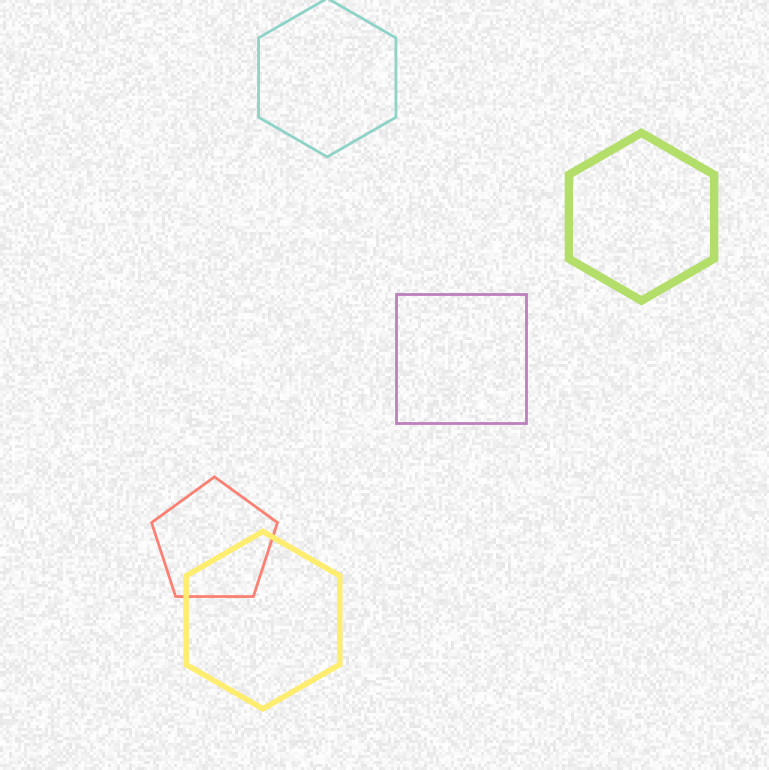[{"shape": "hexagon", "thickness": 1, "radius": 0.52, "center": [0.425, 0.899]}, {"shape": "pentagon", "thickness": 1, "radius": 0.43, "center": [0.279, 0.295]}, {"shape": "hexagon", "thickness": 3, "radius": 0.54, "center": [0.833, 0.719]}, {"shape": "square", "thickness": 1, "radius": 0.42, "center": [0.599, 0.535]}, {"shape": "hexagon", "thickness": 2, "radius": 0.58, "center": [0.341, 0.195]}]